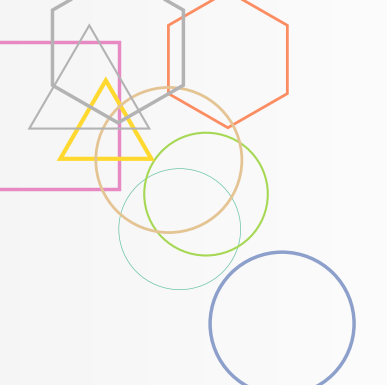[{"shape": "circle", "thickness": 0.5, "radius": 0.79, "center": [0.464, 0.405]}, {"shape": "hexagon", "thickness": 2, "radius": 0.89, "center": [0.588, 0.846]}, {"shape": "circle", "thickness": 2.5, "radius": 0.93, "center": [0.728, 0.159]}, {"shape": "square", "thickness": 2.5, "radius": 0.95, "center": [0.117, 0.7]}, {"shape": "circle", "thickness": 1.5, "radius": 0.8, "center": [0.532, 0.496]}, {"shape": "triangle", "thickness": 3, "radius": 0.68, "center": [0.273, 0.655]}, {"shape": "circle", "thickness": 2, "radius": 0.94, "center": [0.436, 0.584]}, {"shape": "triangle", "thickness": 1.5, "radius": 0.89, "center": [0.23, 0.755]}, {"shape": "hexagon", "thickness": 2.5, "radius": 0.98, "center": [0.304, 0.876]}]